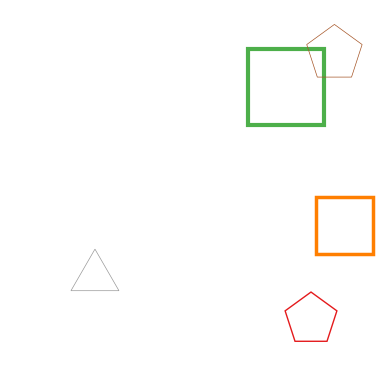[{"shape": "pentagon", "thickness": 1, "radius": 0.35, "center": [0.808, 0.171]}, {"shape": "square", "thickness": 3, "radius": 0.49, "center": [0.743, 0.774]}, {"shape": "square", "thickness": 2.5, "radius": 0.36, "center": [0.895, 0.414]}, {"shape": "pentagon", "thickness": 0.5, "radius": 0.38, "center": [0.869, 0.861]}, {"shape": "triangle", "thickness": 0.5, "radius": 0.36, "center": [0.247, 0.281]}]